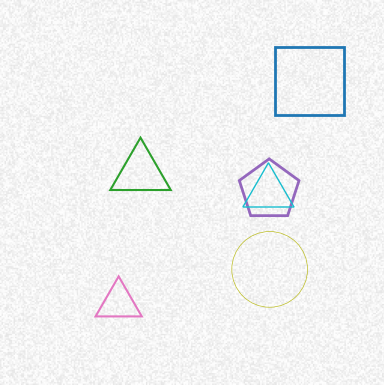[{"shape": "square", "thickness": 2, "radius": 0.45, "center": [0.804, 0.789]}, {"shape": "triangle", "thickness": 1.5, "radius": 0.45, "center": [0.365, 0.552]}, {"shape": "pentagon", "thickness": 2, "radius": 0.41, "center": [0.699, 0.506]}, {"shape": "triangle", "thickness": 1.5, "radius": 0.35, "center": [0.308, 0.213]}, {"shape": "circle", "thickness": 0.5, "radius": 0.49, "center": [0.7, 0.3]}, {"shape": "triangle", "thickness": 1, "radius": 0.38, "center": [0.697, 0.501]}]